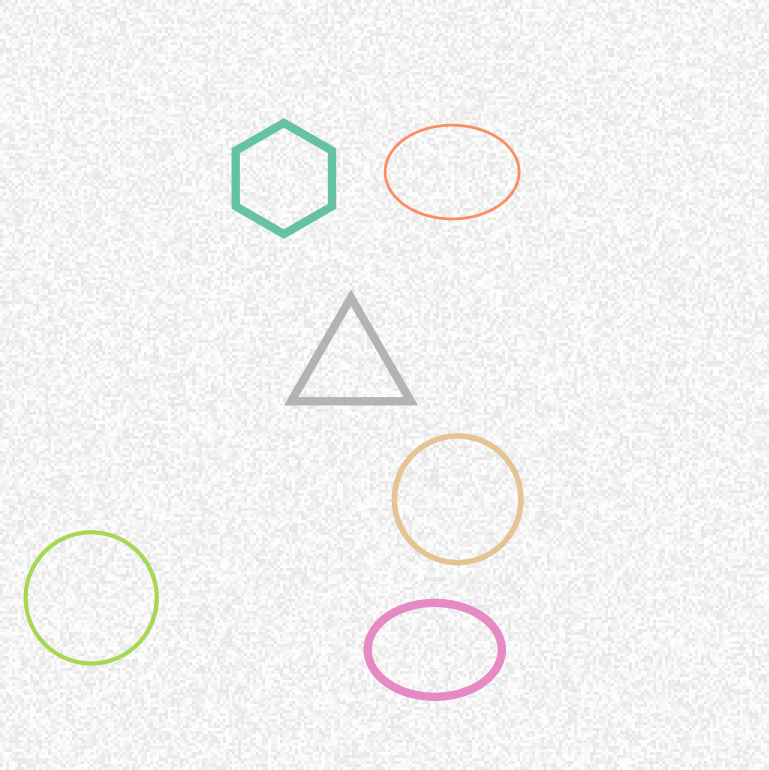[{"shape": "hexagon", "thickness": 3, "radius": 0.36, "center": [0.369, 0.768]}, {"shape": "oval", "thickness": 1, "radius": 0.43, "center": [0.587, 0.777]}, {"shape": "oval", "thickness": 3, "radius": 0.44, "center": [0.565, 0.156]}, {"shape": "circle", "thickness": 1.5, "radius": 0.43, "center": [0.118, 0.224]}, {"shape": "circle", "thickness": 2, "radius": 0.41, "center": [0.594, 0.352]}, {"shape": "triangle", "thickness": 3, "radius": 0.45, "center": [0.456, 0.524]}]